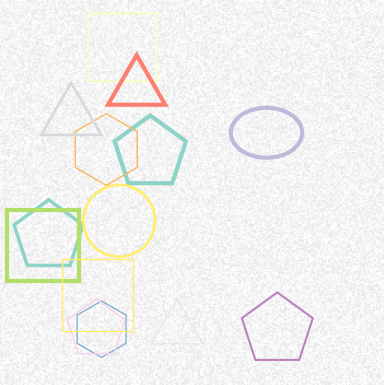[{"shape": "pentagon", "thickness": 3, "radius": 0.49, "center": [0.39, 0.603]}, {"shape": "pentagon", "thickness": 2.5, "radius": 0.47, "center": [0.126, 0.387]}, {"shape": "square", "thickness": 1, "radius": 0.44, "center": [0.316, 0.878]}, {"shape": "oval", "thickness": 3, "radius": 0.46, "center": [0.692, 0.655]}, {"shape": "triangle", "thickness": 3, "radius": 0.43, "center": [0.355, 0.771]}, {"shape": "hexagon", "thickness": 1, "radius": 0.37, "center": [0.264, 0.145]}, {"shape": "hexagon", "thickness": 1, "radius": 0.46, "center": [0.276, 0.612]}, {"shape": "square", "thickness": 3, "radius": 0.47, "center": [0.112, 0.362]}, {"shape": "pentagon", "thickness": 1, "radius": 0.39, "center": [0.25, 0.145]}, {"shape": "triangle", "thickness": 2, "radius": 0.45, "center": [0.185, 0.695]}, {"shape": "pentagon", "thickness": 1.5, "radius": 0.48, "center": [0.72, 0.144]}, {"shape": "triangle", "thickness": 0.5, "radius": 0.39, "center": [0.461, 0.146]}, {"shape": "square", "thickness": 1, "radius": 0.47, "center": [0.253, 0.234]}, {"shape": "circle", "thickness": 2, "radius": 0.47, "center": [0.309, 0.426]}]